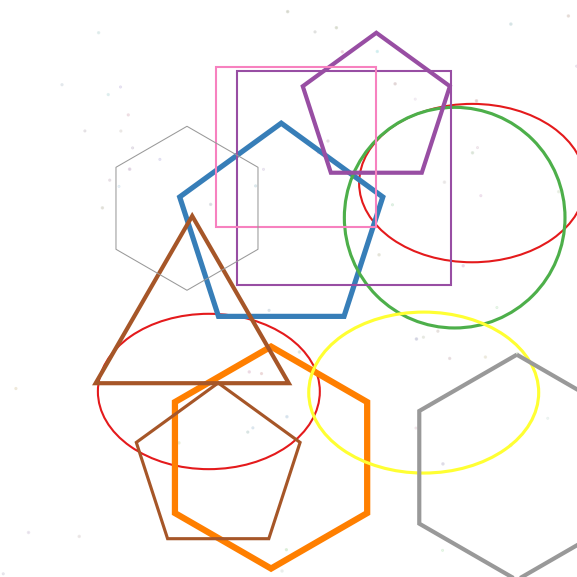[{"shape": "oval", "thickness": 1, "radius": 0.96, "center": [0.362, 0.321]}, {"shape": "oval", "thickness": 1, "radius": 0.98, "center": [0.818, 0.682]}, {"shape": "pentagon", "thickness": 2.5, "radius": 0.92, "center": [0.487, 0.601]}, {"shape": "circle", "thickness": 1.5, "radius": 0.96, "center": [0.787, 0.622]}, {"shape": "pentagon", "thickness": 2, "radius": 0.67, "center": [0.652, 0.808]}, {"shape": "square", "thickness": 1, "radius": 0.92, "center": [0.596, 0.691]}, {"shape": "hexagon", "thickness": 3, "radius": 0.96, "center": [0.469, 0.207]}, {"shape": "oval", "thickness": 1.5, "radius": 1.0, "center": [0.734, 0.319]}, {"shape": "triangle", "thickness": 2, "radius": 0.97, "center": [0.333, 0.432]}, {"shape": "pentagon", "thickness": 1.5, "radius": 0.75, "center": [0.378, 0.187]}, {"shape": "square", "thickness": 1, "radius": 0.69, "center": [0.513, 0.744]}, {"shape": "hexagon", "thickness": 2, "radius": 0.98, "center": [0.895, 0.19]}, {"shape": "hexagon", "thickness": 0.5, "radius": 0.71, "center": [0.324, 0.638]}]